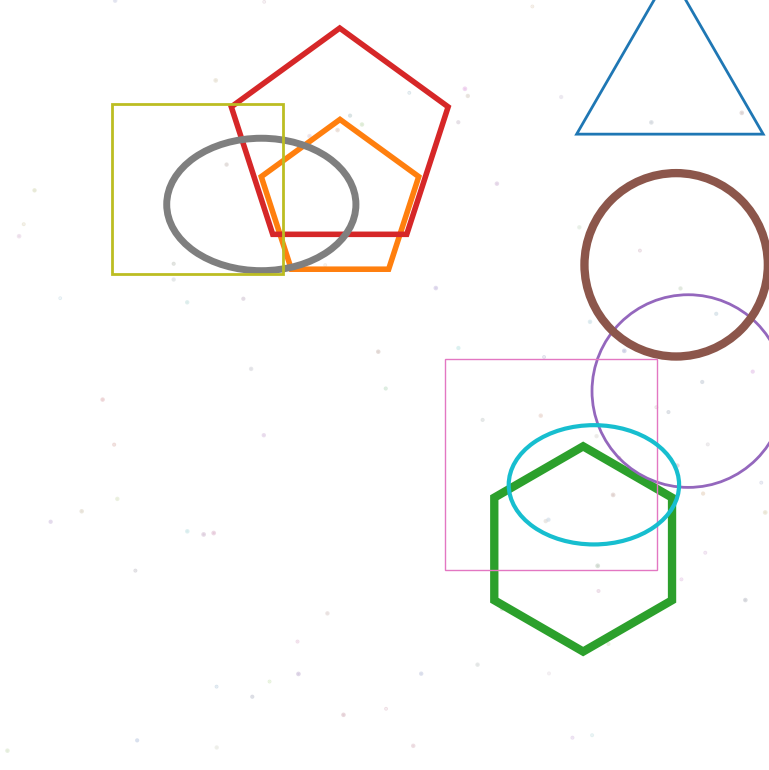[{"shape": "triangle", "thickness": 1, "radius": 0.7, "center": [0.87, 0.896]}, {"shape": "pentagon", "thickness": 2, "radius": 0.54, "center": [0.442, 0.737]}, {"shape": "hexagon", "thickness": 3, "radius": 0.67, "center": [0.757, 0.287]}, {"shape": "pentagon", "thickness": 2, "radius": 0.74, "center": [0.441, 0.815]}, {"shape": "circle", "thickness": 1, "radius": 0.63, "center": [0.894, 0.492]}, {"shape": "circle", "thickness": 3, "radius": 0.6, "center": [0.878, 0.656]}, {"shape": "square", "thickness": 0.5, "radius": 0.69, "center": [0.715, 0.397]}, {"shape": "oval", "thickness": 2.5, "radius": 0.61, "center": [0.339, 0.734]}, {"shape": "square", "thickness": 1, "radius": 0.55, "center": [0.256, 0.755]}, {"shape": "oval", "thickness": 1.5, "radius": 0.55, "center": [0.771, 0.37]}]